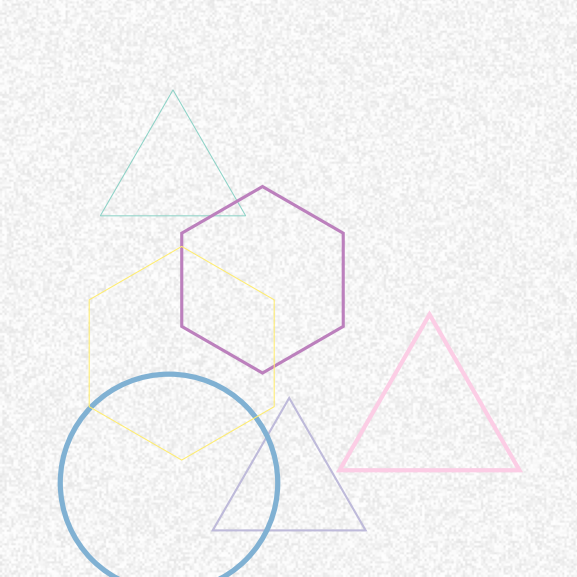[{"shape": "triangle", "thickness": 0.5, "radius": 0.73, "center": [0.3, 0.698]}, {"shape": "triangle", "thickness": 1, "radius": 0.76, "center": [0.501, 0.157]}, {"shape": "circle", "thickness": 2.5, "radius": 0.94, "center": [0.293, 0.163]}, {"shape": "triangle", "thickness": 2, "radius": 0.9, "center": [0.744, 0.275]}, {"shape": "hexagon", "thickness": 1.5, "radius": 0.81, "center": [0.455, 0.515]}, {"shape": "hexagon", "thickness": 0.5, "radius": 0.92, "center": [0.315, 0.387]}]